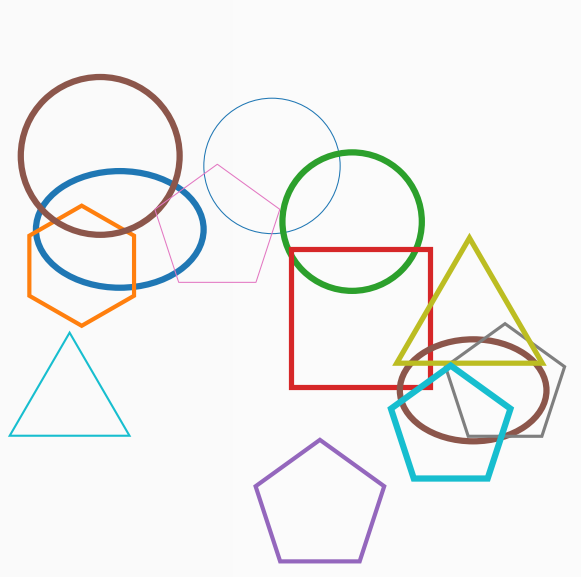[{"shape": "circle", "thickness": 0.5, "radius": 0.59, "center": [0.468, 0.712]}, {"shape": "oval", "thickness": 3, "radius": 0.72, "center": [0.206, 0.602]}, {"shape": "hexagon", "thickness": 2, "radius": 0.52, "center": [0.141, 0.539]}, {"shape": "circle", "thickness": 3, "radius": 0.6, "center": [0.606, 0.615]}, {"shape": "square", "thickness": 2.5, "radius": 0.6, "center": [0.62, 0.449]}, {"shape": "pentagon", "thickness": 2, "radius": 0.58, "center": [0.55, 0.121]}, {"shape": "oval", "thickness": 3, "radius": 0.63, "center": [0.814, 0.323]}, {"shape": "circle", "thickness": 3, "radius": 0.68, "center": [0.172, 0.729]}, {"shape": "pentagon", "thickness": 0.5, "radius": 0.57, "center": [0.374, 0.602]}, {"shape": "pentagon", "thickness": 1.5, "radius": 0.54, "center": [0.869, 0.331]}, {"shape": "triangle", "thickness": 2.5, "radius": 0.72, "center": [0.808, 0.443]}, {"shape": "pentagon", "thickness": 3, "radius": 0.54, "center": [0.775, 0.258]}, {"shape": "triangle", "thickness": 1, "radius": 0.59, "center": [0.12, 0.304]}]